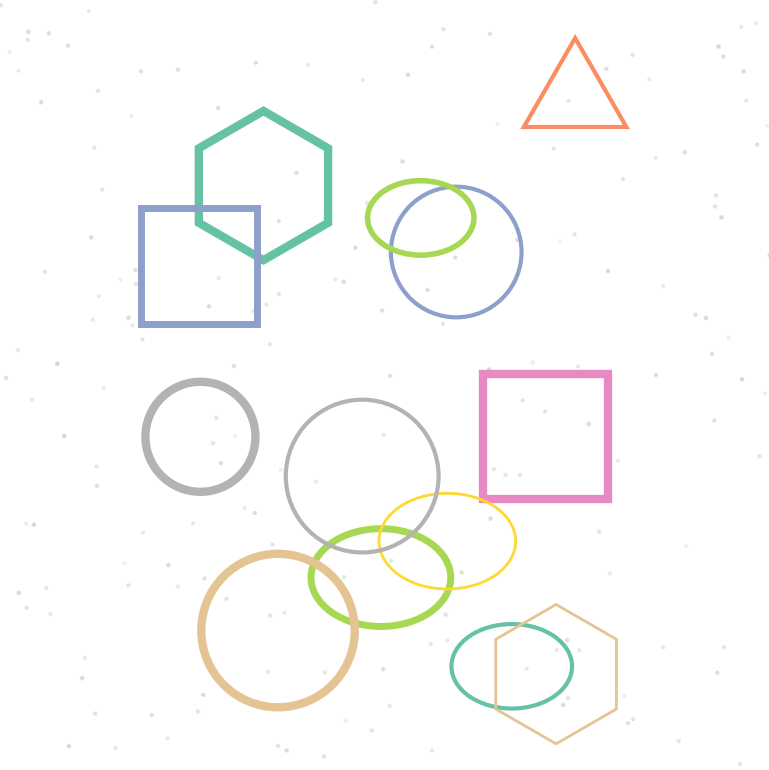[{"shape": "oval", "thickness": 1.5, "radius": 0.39, "center": [0.665, 0.135]}, {"shape": "hexagon", "thickness": 3, "radius": 0.48, "center": [0.342, 0.759]}, {"shape": "triangle", "thickness": 1.5, "radius": 0.38, "center": [0.747, 0.874]}, {"shape": "square", "thickness": 2.5, "radius": 0.38, "center": [0.259, 0.655]}, {"shape": "circle", "thickness": 1.5, "radius": 0.42, "center": [0.593, 0.673]}, {"shape": "square", "thickness": 3, "radius": 0.41, "center": [0.708, 0.433]}, {"shape": "oval", "thickness": 2, "radius": 0.35, "center": [0.546, 0.717]}, {"shape": "oval", "thickness": 2.5, "radius": 0.45, "center": [0.495, 0.25]}, {"shape": "oval", "thickness": 1, "radius": 0.44, "center": [0.581, 0.297]}, {"shape": "hexagon", "thickness": 1, "radius": 0.45, "center": [0.722, 0.124]}, {"shape": "circle", "thickness": 3, "radius": 0.5, "center": [0.361, 0.181]}, {"shape": "circle", "thickness": 3, "radius": 0.36, "center": [0.26, 0.433]}, {"shape": "circle", "thickness": 1.5, "radius": 0.5, "center": [0.47, 0.382]}]